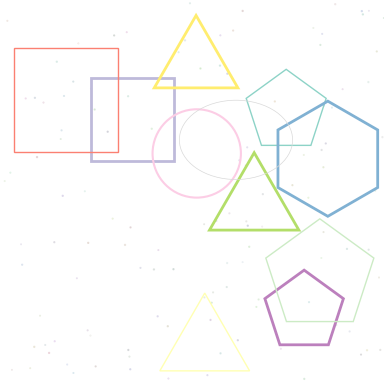[{"shape": "pentagon", "thickness": 1, "radius": 0.55, "center": [0.743, 0.711]}, {"shape": "triangle", "thickness": 1, "radius": 0.67, "center": [0.532, 0.104]}, {"shape": "square", "thickness": 2, "radius": 0.54, "center": [0.344, 0.69]}, {"shape": "square", "thickness": 1, "radius": 0.68, "center": [0.172, 0.741]}, {"shape": "hexagon", "thickness": 2, "radius": 0.75, "center": [0.851, 0.588]}, {"shape": "triangle", "thickness": 2, "radius": 0.67, "center": [0.66, 0.469]}, {"shape": "circle", "thickness": 1.5, "radius": 0.57, "center": [0.511, 0.601]}, {"shape": "oval", "thickness": 0.5, "radius": 0.74, "center": [0.613, 0.637]}, {"shape": "pentagon", "thickness": 2, "radius": 0.54, "center": [0.79, 0.191]}, {"shape": "pentagon", "thickness": 1, "radius": 0.74, "center": [0.831, 0.284]}, {"shape": "triangle", "thickness": 2, "radius": 0.63, "center": [0.509, 0.834]}]